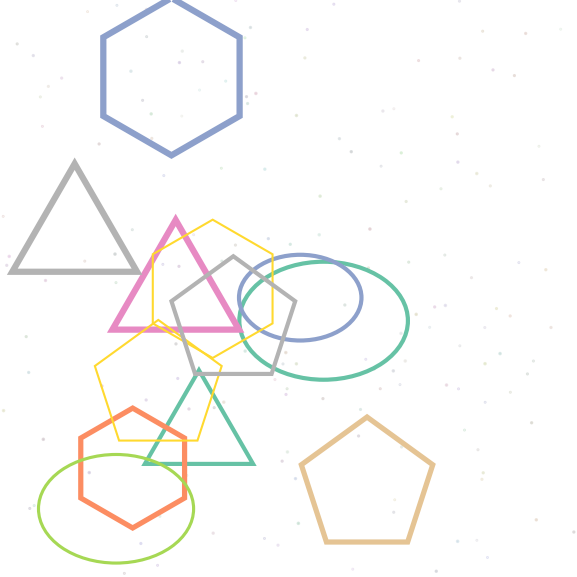[{"shape": "triangle", "thickness": 2, "radius": 0.54, "center": [0.345, 0.25]}, {"shape": "oval", "thickness": 2, "radius": 0.73, "center": [0.56, 0.444]}, {"shape": "hexagon", "thickness": 2.5, "radius": 0.52, "center": [0.23, 0.189]}, {"shape": "hexagon", "thickness": 3, "radius": 0.68, "center": [0.297, 0.866]}, {"shape": "oval", "thickness": 2, "radius": 0.53, "center": [0.52, 0.484]}, {"shape": "triangle", "thickness": 3, "radius": 0.63, "center": [0.304, 0.492]}, {"shape": "oval", "thickness": 1.5, "radius": 0.67, "center": [0.201, 0.118]}, {"shape": "hexagon", "thickness": 1, "radius": 0.6, "center": [0.368, 0.499]}, {"shape": "pentagon", "thickness": 1, "radius": 0.58, "center": [0.274, 0.33]}, {"shape": "pentagon", "thickness": 2.5, "radius": 0.6, "center": [0.636, 0.157]}, {"shape": "triangle", "thickness": 3, "radius": 0.62, "center": [0.129, 0.591]}, {"shape": "pentagon", "thickness": 2, "radius": 0.56, "center": [0.404, 0.443]}]